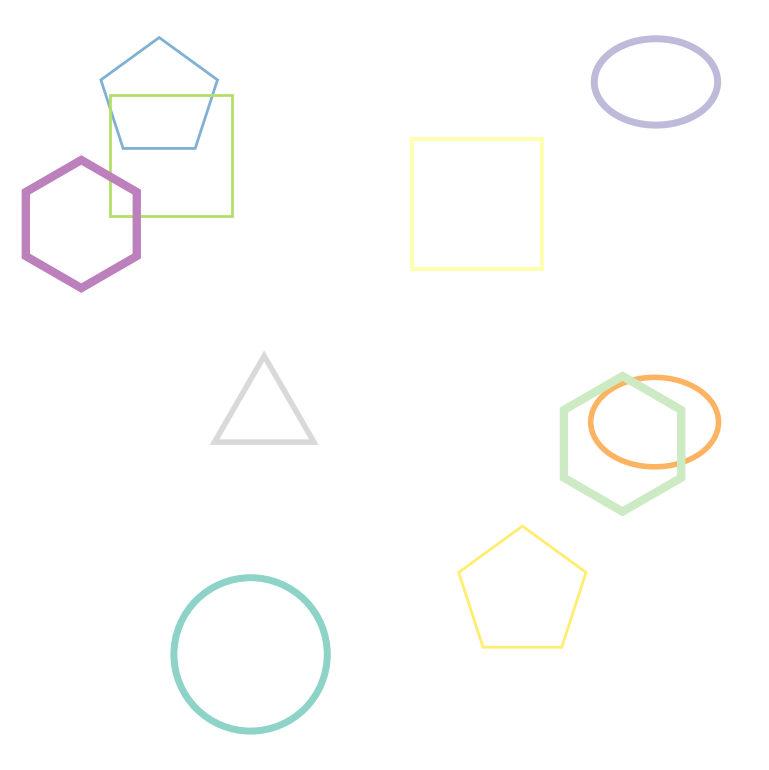[{"shape": "circle", "thickness": 2.5, "radius": 0.5, "center": [0.325, 0.15]}, {"shape": "square", "thickness": 1.5, "radius": 0.42, "center": [0.62, 0.735]}, {"shape": "oval", "thickness": 2.5, "radius": 0.4, "center": [0.852, 0.894]}, {"shape": "pentagon", "thickness": 1, "radius": 0.4, "center": [0.207, 0.872]}, {"shape": "oval", "thickness": 2, "radius": 0.42, "center": [0.85, 0.452]}, {"shape": "square", "thickness": 1, "radius": 0.39, "center": [0.222, 0.798]}, {"shape": "triangle", "thickness": 2, "radius": 0.37, "center": [0.343, 0.463]}, {"shape": "hexagon", "thickness": 3, "radius": 0.42, "center": [0.106, 0.709]}, {"shape": "hexagon", "thickness": 3, "radius": 0.44, "center": [0.809, 0.424]}, {"shape": "pentagon", "thickness": 1, "radius": 0.43, "center": [0.678, 0.23]}]